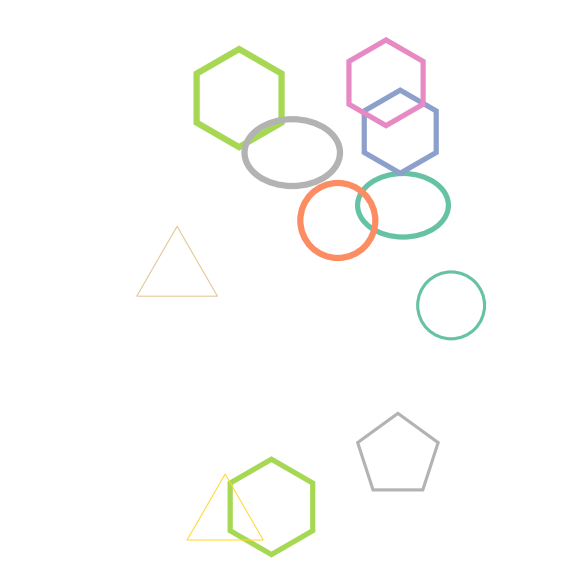[{"shape": "circle", "thickness": 1.5, "radius": 0.29, "center": [0.781, 0.47]}, {"shape": "oval", "thickness": 2.5, "radius": 0.39, "center": [0.698, 0.644]}, {"shape": "circle", "thickness": 3, "radius": 0.32, "center": [0.585, 0.617]}, {"shape": "hexagon", "thickness": 2.5, "radius": 0.36, "center": [0.693, 0.771]}, {"shape": "hexagon", "thickness": 2.5, "radius": 0.37, "center": [0.668, 0.856]}, {"shape": "hexagon", "thickness": 3, "radius": 0.42, "center": [0.414, 0.829]}, {"shape": "hexagon", "thickness": 2.5, "radius": 0.41, "center": [0.47, 0.121]}, {"shape": "triangle", "thickness": 0.5, "radius": 0.38, "center": [0.39, 0.102]}, {"shape": "triangle", "thickness": 0.5, "radius": 0.4, "center": [0.307, 0.527]}, {"shape": "pentagon", "thickness": 1.5, "radius": 0.37, "center": [0.689, 0.21]}, {"shape": "oval", "thickness": 3, "radius": 0.41, "center": [0.506, 0.735]}]